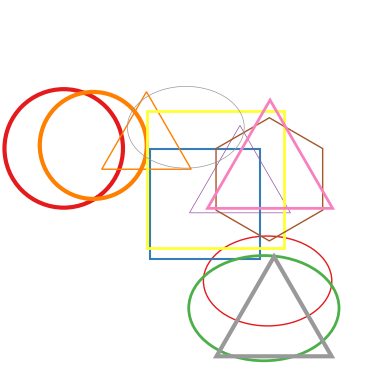[{"shape": "circle", "thickness": 3, "radius": 0.77, "center": [0.166, 0.615]}, {"shape": "oval", "thickness": 1, "radius": 0.83, "center": [0.695, 0.27]}, {"shape": "square", "thickness": 1.5, "radius": 0.71, "center": [0.532, 0.47]}, {"shape": "oval", "thickness": 2, "radius": 0.98, "center": [0.685, 0.2]}, {"shape": "triangle", "thickness": 0.5, "radius": 0.76, "center": [0.623, 0.523]}, {"shape": "triangle", "thickness": 1, "radius": 0.67, "center": [0.38, 0.628]}, {"shape": "circle", "thickness": 3, "radius": 0.69, "center": [0.242, 0.622]}, {"shape": "square", "thickness": 2, "radius": 0.89, "center": [0.559, 0.534]}, {"shape": "hexagon", "thickness": 1, "radius": 0.8, "center": [0.7, 0.534]}, {"shape": "triangle", "thickness": 2, "radius": 0.94, "center": [0.701, 0.553]}, {"shape": "oval", "thickness": 0.5, "radius": 0.76, "center": [0.483, 0.669]}, {"shape": "triangle", "thickness": 3, "radius": 0.86, "center": [0.712, 0.161]}]